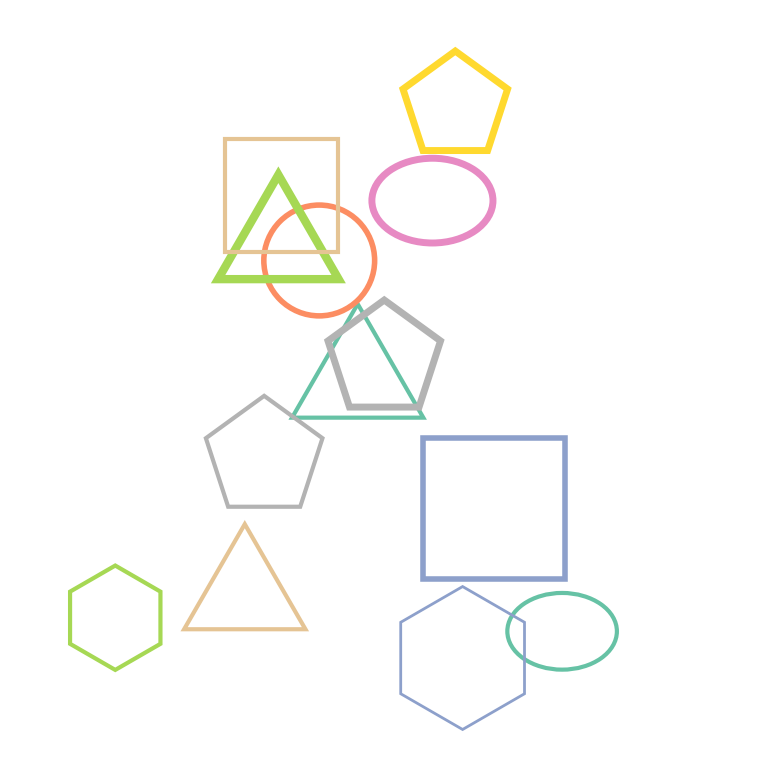[{"shape": "oval", "thickness": 1.5, "radius": 0.36, "center": [0.73, 0.18]}, {"shape": "triangle", "thickness": 1.5, "radius": 0.49, "center": [0.465, 0.507]}, {"shape": "circle", "thickness": 2, "radius": 0.36, "center": [0.415, 0.662]}, {"shape": "hexagon", "thickness": 1, "radius": 0.46, "center": [0.601, 0.145]}, {"shape": "square", "thickness": 2, "radius": 0.46, "center": [0.642, 0.339]}, {"shape": "oval", "thickness": 2.5, "radius": 0.39, "center": [0.562, 0.739]}, {"shape": "hexagon", "thickness": 1.5, "radius": 0.34, "center": [0.15, 0.198]}, {"shape": "triangle", "thickness": 3, "radius": 0.45, "center": [0.362, 0.683]}, {"shape": "pentagon", "thickness": 2.5, "radius": 0.36, "center": [0.591, 0.862]}, {"shape": "square", "thickness": 1.5, "radius": 0.36, "center": [0.366, 0.746]}, {"shape": "triangle", "thickness": 1.5, "radius": 0.45, "center": [0.318, 0.228]}, {"shape": "pentagon", "thickness": 2.5, "radius": 0.38, "center": [0.499, 0.533]}, {"shape": "pentagon", "thickness": 1.5, "radius": 0.4, "center": [0.343, 0.406]}]